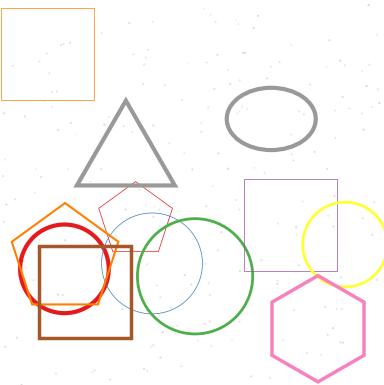[{"shape": "circle", "thickness": 3, "radius": 0.58, "center": [0.167, 0.302]}, {"shape": "pentagon", "thickness": 0.5, "radius": 0.5, "center": [0.352, 0.428]}, {"shape": "circle", "thickness": 0.5, "radius": 0.65, "center": [0.395, 0.316]}, {"shape": "circle", "thickness": 2, "radius": 0.75, "center": [0.507, 0.282]}, {"shape": "square", "thickness": 0.5, "radius": 0.6, "center": [0.755, 0.415]}, {"shape": "square", "thickness": 0.5, "radius": 0.6, "center": [0.124, 0.859]}, {"shape": "pentagon", "thickness": 1.5, "radius": 0.73, "center": [0.169, 0.327]}, {"shape": "circle", "thickness": 2, "radius": 0.55, "center": [0.896, 0.365]}, {"shape": "square", "thickness": 2.5, "radius": 0.6, "center": [0.221, 0.242]}, {"shape": "hexagon", "thickness": 2.5, "radius": 0.69, "center": [0.826, 0.146]}, {"shape": "triangle", "thickness": 3, "radius": 0.73, "center": [0.327, 0.592]}, {"shape": "oval", "thickness": 3, "radius": 0.58, "center": [0.705, 0.691]}]